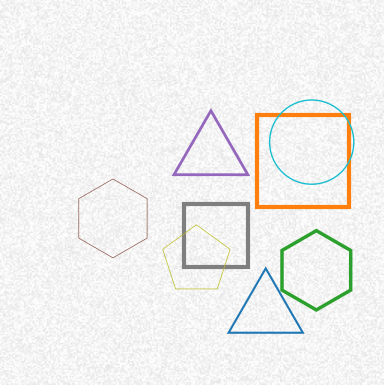[{"shape": "triangle", "thickness": 1.5, "radius": 0.56, "center": [0.69, 0.191]}, {"shape": "square", "thickness": 3, "radius": 0.6, "center": [0.788, 0.582]}, {"shape": "hexagon", "thickness": 2.5, "radius": 0.52, "center": [0.822, 0.298]}, {"shape": "triangle", "thickness": 2, "radius": 0.55, "center": [0.548, 0.602]}, {"shape": "hexagon", "thickness": 0.5, "radius": 0.51, "center": [0.293, 0.433]}, {"shape": "square", "thickness": 3, "radius": 0.41, "center": [0.561, 0.388]}, {"shape": "pentagon", "thickness": 0.5, "radius": 0.46, "center": [0.51, 0.324]}, {"shape": "circle", "thickness": 1, "radius": 0.55, "center": [0.81, 0.631]}]